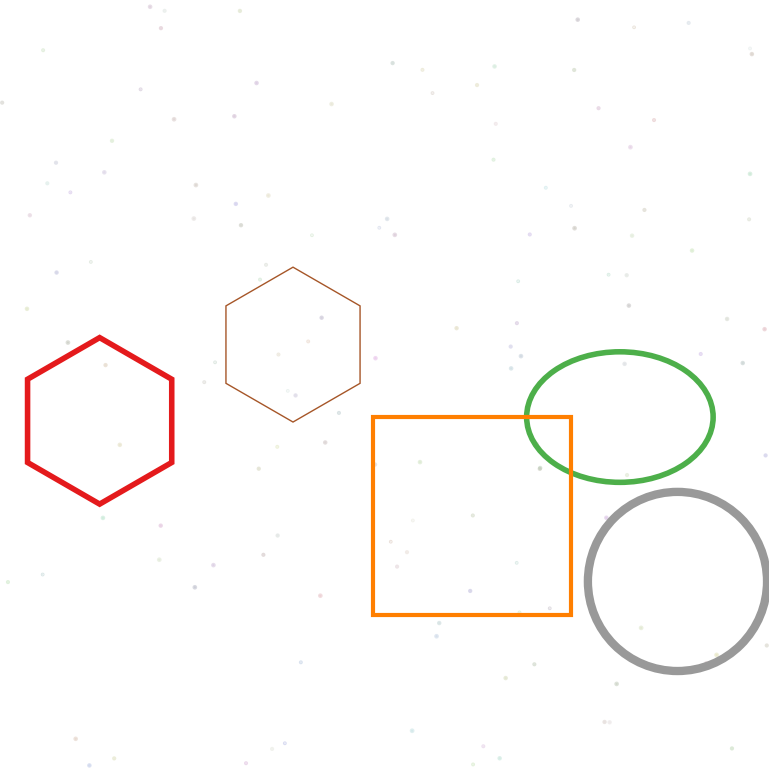[{"shape": "hexagon", "thickness": 2, "radius": 0.54, "center": [0.129, 0.453]}, {"shape": "oval", "thickness": 2, "radius": 0.61, "center": [0.805, 0.458]}, {"shape": "square", "thickness": 1.5, "radius": 0.64, "center": [0.613, 0.33]}, {"shape": "hexagon", "thickness": 0.5, "radius": 0.5, "center": [0.381, 0.552]}, {"shape": "circle", "thickness": 3, "radius": 0.58, "center": [0.88, 0.245]}]